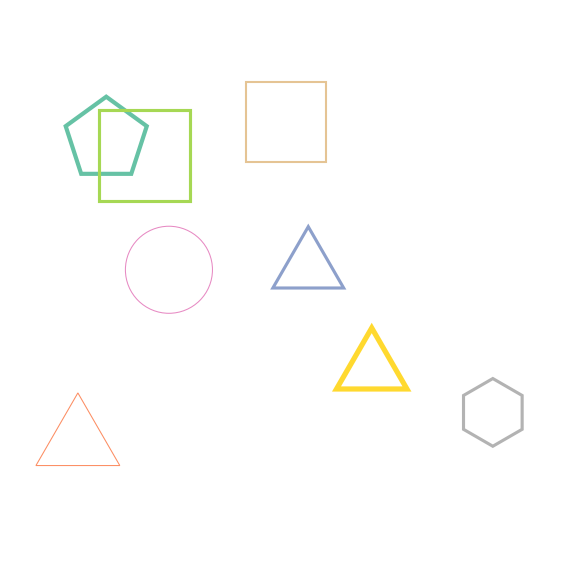[{"shape": "pentagon", "thickness": 2, "radius": 0.37, "center": [0.184, 0.758]}, {"shape": "triangle", "thickness": 0.5, "radius": 0.42, "center": [0.135, 0.235]}, {"shape": "triangle", "thickness": 1.5, "radius": 0.35, "center": [0.534, 0.536]}, {"shape": "circle", "thickness": 0.5, "radius": 0.38, "center": [0.293, 0.532]}, {"shape": "square", "thickness": 1.5, "radius": 0.39, "center": [0.25, 0.73]}, {"shape": "triangle", "thickness": 2.5, "radius": 0.35, "center": [0.644, 0.361]}, {"shape": "square", "thickness": 1, "radius": 0.35, "center": [0.495, 0.788]}, {"shape": "hexagon", "thickness": 1.5, "radius": 0.29, "center": [0.853, 0.285]}]